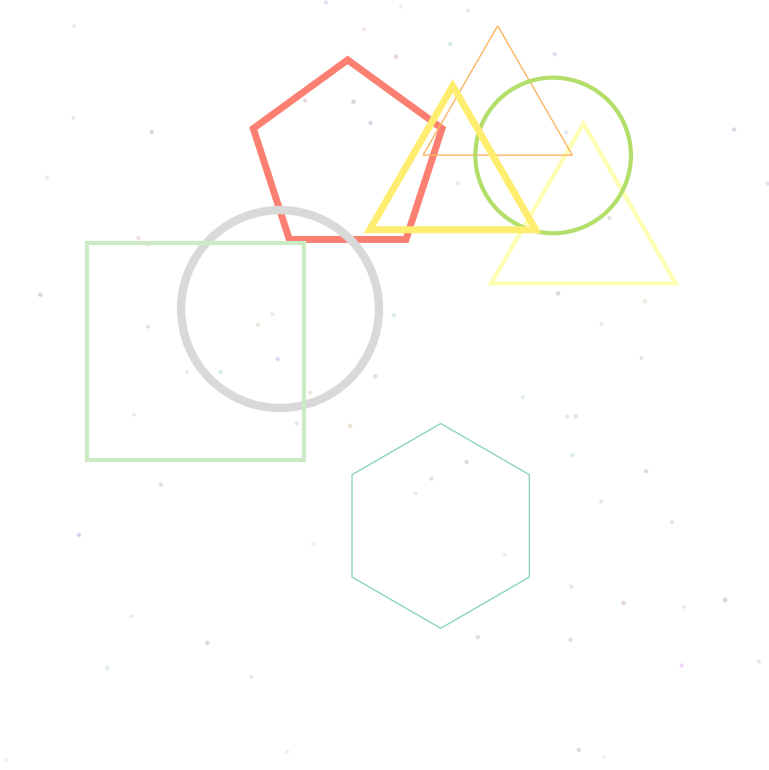[{"shape": "hexagon", "thickness": 0.5, "radius": 0.66, "center": [0.572, 0.317]}, {"shape": "triangle", "thickness": 1.5, "radius": 0.69, "center": [0.758, 0.701]}, {"shape": "pentagon", "thickness": 2.5, "radius": 0.64, "center": [0.452, 0.793]}, {"shape": "triangle", "thickness": 0.5, "radius": 0.56, "center": [0.646, 0.855]}, {"shape": "circle", "thickness": 1.5, "radius": 0.51, "center": [0.718, 0.798]}, {"shape": "circle", "thickness": 3, "radius": 0.64, "center": [0.364, 0.599]}, {"shape": "square", "thickness": 1.5, "radius": 0.71, "center": [0.254, 0.544]}, {"shape": "triangle", "thickness": 2.5, "radius": 0.62, "center": [0.588, 0.764]}]